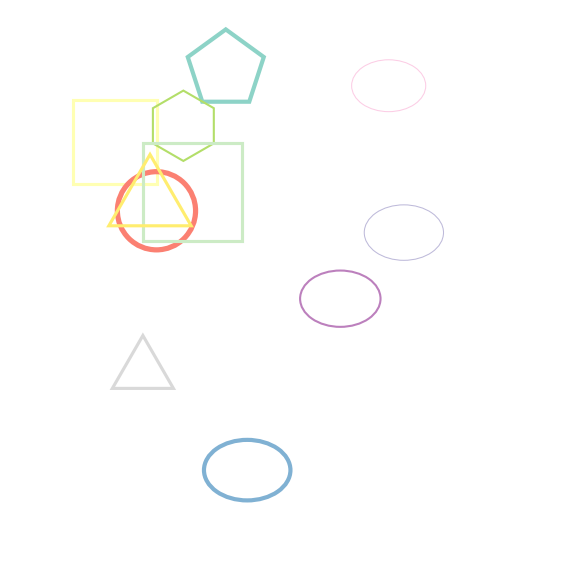[{"shape": "pentagon", "thickness": 2, "radius": 0.35, "center": [0.391, 0.879]}, {"shape": "square", "thickness": 1.5, "radius": 0.37, "center": [0.199, 0.753]}, {"shape": "oval", "thickness": 0.5, "radius": 0.34, "center": [0.699, 0.596]}, {"shape": "circle", "thickness": 2.5, "radius": 0.34, "center": [0.271, 0.634]}, {"shape": "oval", "thickness": 2, "radius": 0.37, "center": [0.428, 0.185]}, {"shape": "hexagon", "thickness": 1, "radius": 0.3, "center": [0.317, 0.781]}, {"shape": "oval", "thickness": 0.5, "radius": 0.32, "center": [0.673, 0.851]}, {"shape": "triangle", "thickness": 1.5, "radius": 0.31, "center": [0.247, 0.357]}, {"shape": "oval", "thickness": 1, "radius": 0.35, "center": [0.589, 0.482]}, {"shape": "square", "thickness": 1.5, "radius": 0.43, "center": [0.334, 0.666]}, {"shape": "triangle", "thickness": 1.5, "radius": 0.41, "center": [0.26, 0.649]}]